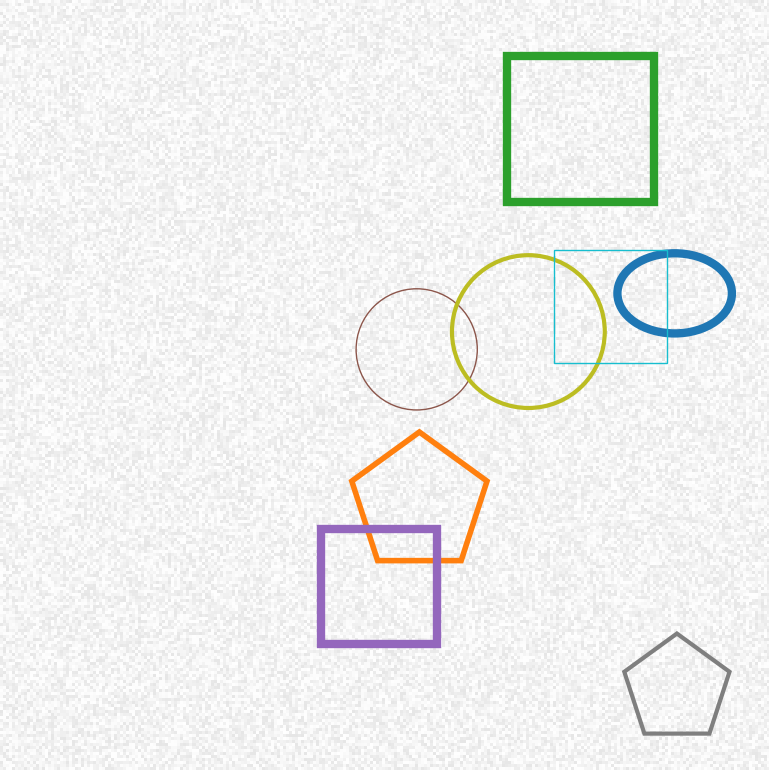[{"shape": "oval", "thickness": 3, "radius": 0.37, "center": [0.876, 0.619]}, {"shape": "pentagon", "thickness": 2, "radius": 0.46, "center": [0.545, 0.347]}, {"shape": "square", "thickness": 3, "radius": 0.47, "center": [0.754, 0.833]}, {"shape": "square", "thickness": 3, "radius": 0.37, "center": [0.492, 0.239]}, {"shape": "circle", "thickness": 0.5, "radius": 0.39, "center": [0.541, 0.546]}, {"shape": "pentagon", "thickness": 1.5, "radius": 0.36, "center": [0.879, 0.105]}, {"shape": "circle", "thickness": 1.5, "radius": 0.5, "center": [0.686, 0.569]}, {"shape": "square", "thickness": 0.5, "radius": 0.37, "center": [0.793, 0.601]}]